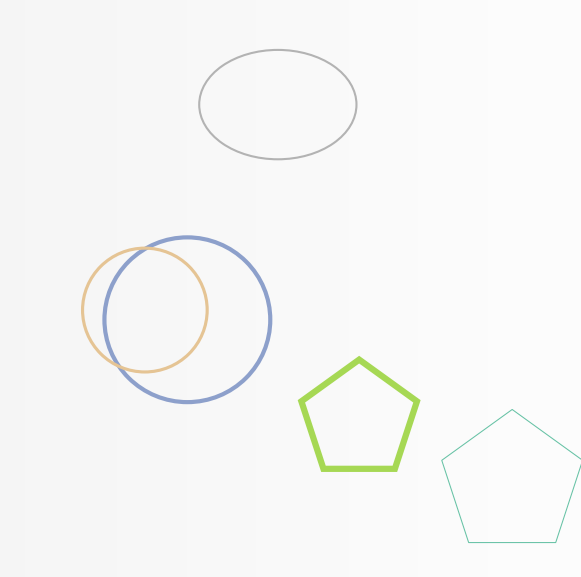[{"shape": "pentagon", "thickness": 0.5, "radius": 0.64, "center": [0.881, 0.163]}, {"shape": "circle", "thickness": 2, "radius": 0.71, "center": [0.322, 0.445]}, {"shape": "pentagon", "thickness": 3, "radius": 0.52, "center": [0.618, 0.272]}, {"shape": "circle", "thickness": 1.5, "radius": 0.54, "center": [0.249, 0.462]}, {"shape": "oval", "thickness": 1, "radius": 0.68, "center": [0.478, 0.818]}]